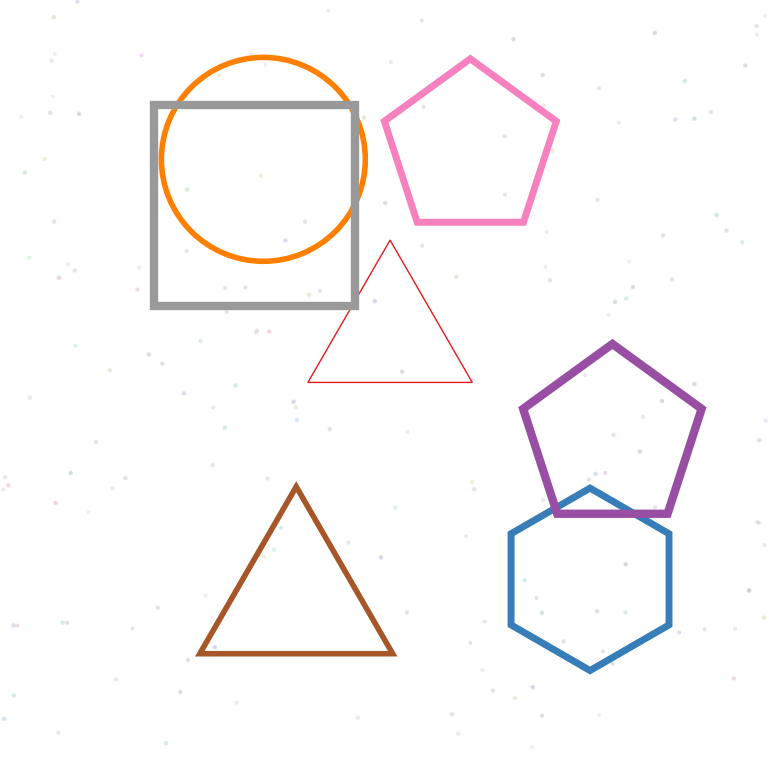[{"shape": "triangle", "thickness": 0.5, "radius": 0.62, "center": [0.507, 0.565]}, {"shape": "hexagon", "thickness": 2.5, "radius": 0.59, "center": [0.766, 0.248]}, {"shape": "pentagon", "thickness": 3, "radius": 0.61, "center": [0.795, 0.431]}, {"shape": "circle", "thickness": 2, "radius": 0.66, "center": [0.342, 0.793]}, {"shape": "triangle", "thickness": 2, "radius": 0.72, "center": [0.385, 0.223]}, {"shape": "pentagon", "thickness": 2.5, "radius": 0.59, "center": [0.611, 0.806]}, {"shape": "square", "thickness": 3, "radius": 0.65, "center": [0.33, 0.733]}]